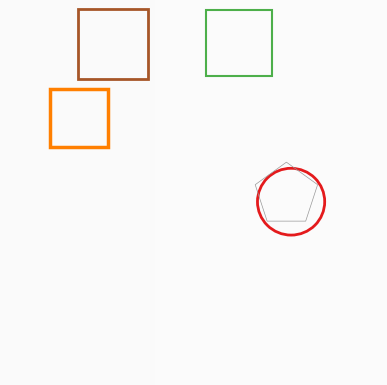[{"shape": "circle", "thickness": 2, "radius": 0.43, "center": [0.751, 0.476]}, {"shape": "square", "thickness": 1.5, "radius": 0.43, "center": [0.616, 0.889]}, {"shape": "square", "thickness": 2.5, "radius": 0.38, "center": [0.204, 0.694]}, {"shape": "square", "thickness": 2, "radius": 0.45, "center": [0.292, 0.885]}, {"shape": "pentagon", "thickness": 0.5, "radius": 0.42, "center": [0.739, 0.494]}]